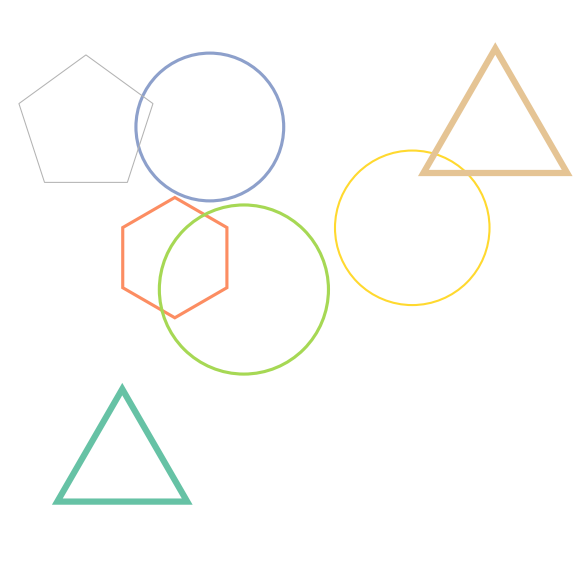[{"shape": "triangle", "thickness": 3, "radius": 0.65, "center": [0.212, 0.195]}, {"shape": "hexagon", "thickness": 1.5, "radius": 0.52, "center": [0.303, 0.553]}, {"shape": "circle", "thickness": 1.5, "radius": 0.64, "center": [0.363, 0.779]}, {"shape": "circle", "thickness": 1.5, "radius": 0.73, "center": [0.422, 0.498]}, {"shape": "circle", "thickness": 1, "radius": 0.67, "center": [0.714, 0.605]}, {"shape": "triangle", "thickness": 3, "radius": 0.72, "center": [0.858, 0.771]}, {"shape": "pentagon", "thickness": 0.5, "radius": 0.61, "center": [0.149, 0.782]}]